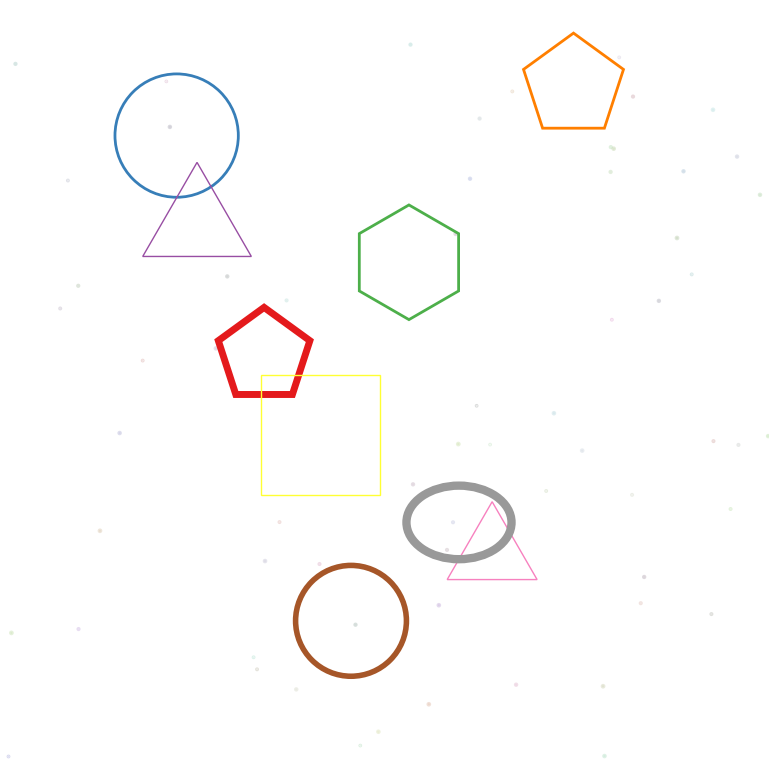[{"shape": "pentagon", "thickness": 2.5, "radius": 0.31, "center": [0.343, 0.538]}, {"shape": "circle", "thickness": 1, "radius": 0.4, "center": [0.229, 0.824]}, {"shape": "hexagon", "thickness": 1, "radius": 0.37, "center": [0.531, 0.659]}, {"shape": "triangle", "thickness": 0.5, "radius": 0.41, "center": [0.256, 0.708]}, {"shape": "pentagon", "thickness": 1, "radius": 0.34, "center": [0.745, 0.889]}, {"shape": "square", "thickness": 0.5, "radius": 0.39, "center": [0.416, 0.435]}, {"shape": "circle", "thickness": 2, "radius": 0.36, "center": [0.456, 0.194]}, {"shape": "triangle", "thickness": 0.5, "radius": 0.34, "center": [0.639, 0.281]}, {"shape": "oval", "thickness": 3, "radius": 0.34, "center": [0.596, 0.322]}]